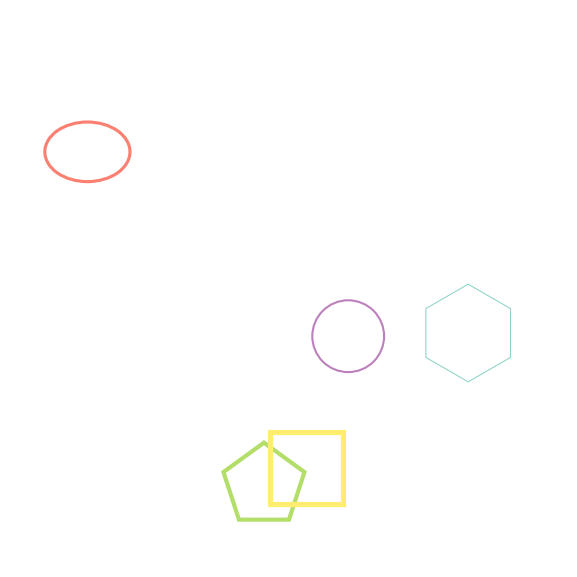[{"shape": "hexagon", "thickness": 0.5, "radius": 0.42, "center": [0.811, 0.423]}, {"shape": "oval", "thickness": 1.5, "radius": 0.37, "center": [0.151, 0.736]}, {"shape": "pentagon", "thickness": 2, "radius": 0.37, "center": [0.457, 0.159]}, {"shape": "circle", "thickness": 1, "radius": 0.31, "center": [0.603, 0.417]}, {"shape": "square", "thickness": 2.5, "radius": 0.31, "center": [0.53, 0.189]}]